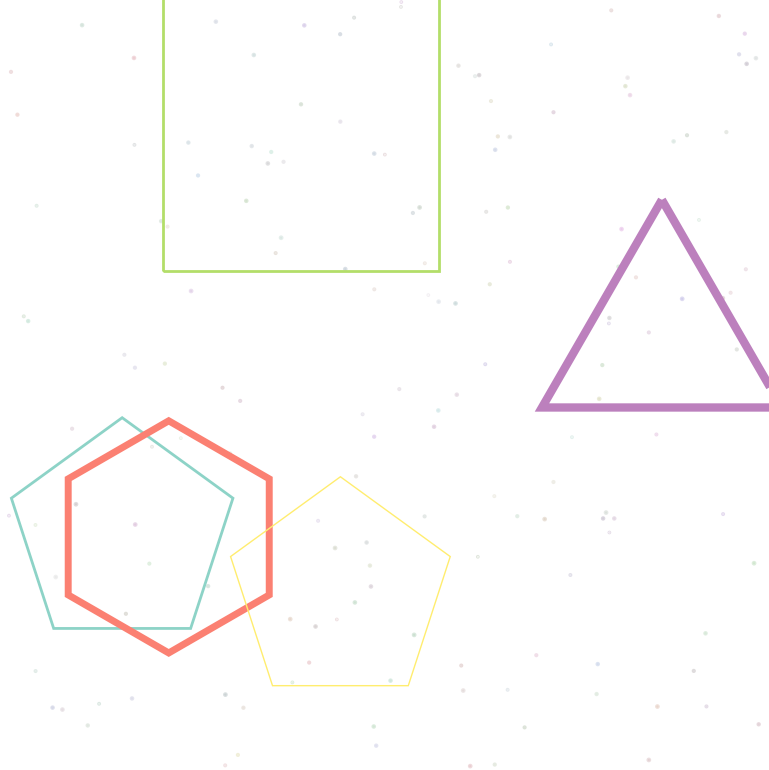[{"shape": "pentagon", "thickness": 1, "radius": 0.76, "center": [0.159, 0.306]}, {"shape": "hexagon", "thickness": 2.5, "radius": 0.75, "center": [0.219, 0.303]}, {"shape": "square", "thickness": 1, "radius": 0.9, "center": [0.391, 0.828]}, {"shape": "triangle", "thickness": 3, "radius": 0.9, "center": [0.86, 0.561]}, {"shape": "pentagon", "thickness": 0.5, "radius": 0.75, "center": [0.442, 0.231]}]